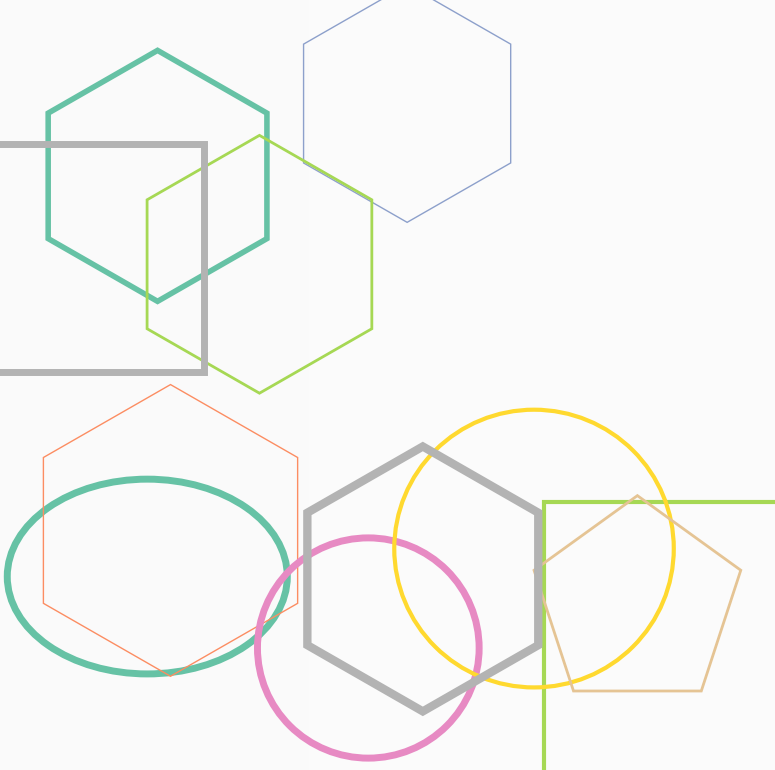[{"shape": "oval", "thickness": 2.5, "radius": 0.9, "center": [0.19, 0.251]}, {"shape": "hexagon", "thickness": 2, "radius": 0.81, "center": [0.203, 0.772]}, {"shape": "hexagon", "thickness": 0.5, "radius": 0.95, "center": [0.22, 0.311]}, {"shape": "hexagon", "thickness": 0.5, "radius": 0.77, "center": [0.525, 0.866]}, {"shape": "circle", "thickness": 2.5, "radius": 0.72, "center": [0.475, 0.158]}, {"shape": "hexagon", "thickness": 1, "radius": 0.84, "center": [0.335, 0.657]}, {"shape": "square", "thickness": 1.5, "radius": 0.96, "center": [0.893, 0.157]}, {"shape": "circle", "thickness": 1.5, "radius": 0.9, "center": [0.689, 0.288]}, {"shape": "pentagon", "thickness": 1, "radius": 0.7, "center": [0.822, 0.216]}, {"shape": "square", "thickness": 2.5, "radius": 0.74, "center": [0.115, 0.665]}, {"shape": "hexagon", "thickness": 3, "radius": 0.86, "center": [0.546, 0.248]}]